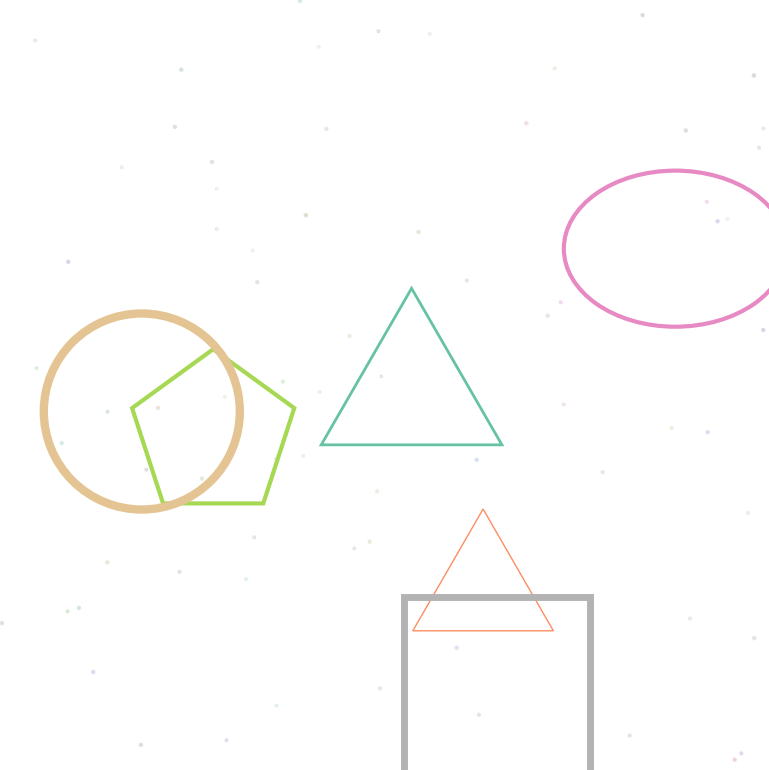[{"shape": "triangle", "thickness": 1, "radius": 0.68, "center": [0.535, 0.49]}, {"shape": "triangle", "thickness": 0.5, "radius": 0.53, "center": [0.627, 0.233]}, {"shape": "oval", "thickness": 1.5, "radius": 0.72, "center": [0.877, 0.677]}, {"shape": "pentagon", "thickness": 1.5, "radius": 0.55, "center": [0.277, 0.436]}, {"shape": "circle", "thickness": 3, "radius": 0.64, "center": [0.184, 0.466]}, {"shape": "square", "thickness": 2.5, "radius": 0.6, "center": [0.646, 0.103]}]